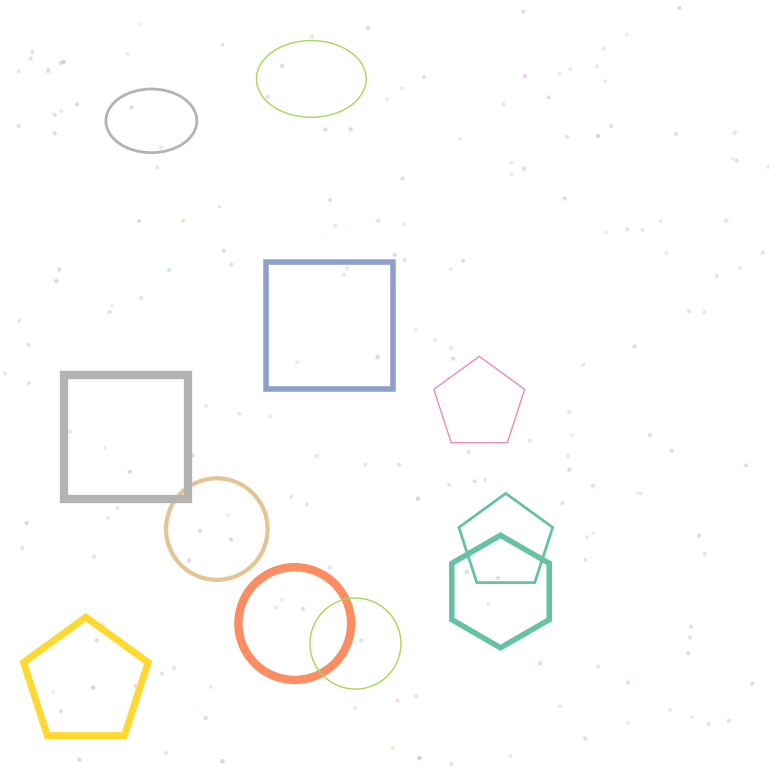[{"shape": "hexagon", "thickness": 2, "radius": 0.37, "center": [0.65, 0.232]}, {"shape": "pentagon", "thickness": 1, "radius": 0.32, "center": [0.657, 0.295]}, {"shape": "circle", "thickness": 3, "radius": 0.37, "center": [0.383, 0.19]}, {"shape": "square", "thickness": 2, "radius": 0.41, "center": [0.428, 0.578]}, {"shape": "pentagon", "thickness": 0.5, "radius": 0.31, "center": [0.622, 0.475]}, {"shape": "oval", "thickness": 0.5, "radius": 0.36, "center": [0.404, 0.898]}, {"shape": "circle", "thickness": 0.5, "radius": 0.3, "center": [0.462, 0.164]}, {"shape": "pentagon", "thickness": 2.5, "radius": 0.43, "center": [0.112, 0.113]}, {"shape": "circle", "thickness": 1.5, "radius": 0.33, "center": [0.282, 0.313]}, {"shape": "square", "thickness": 3, "radius": 0.4, "center": [0.164, 0.432]}, {"shape": "oval", "thickness": 1, "radius": 0.3, "center": [0.197, 0.843]}]